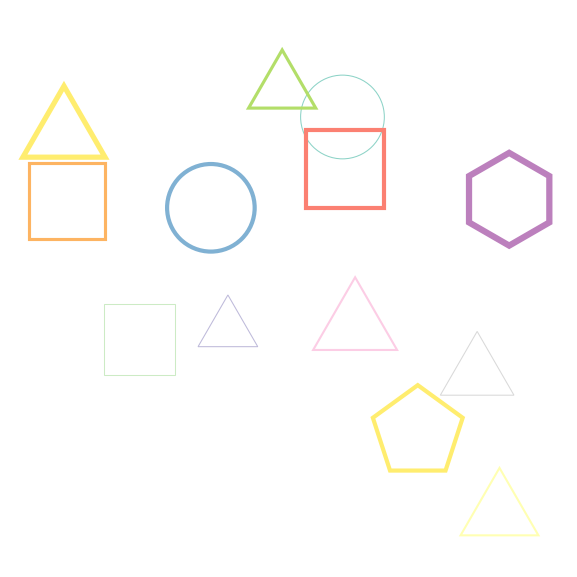[{"shape": "circle", "thickness": 0.5, "radius": 0.36, "center": [0.593, 0.797]}, {"shape": "triangle", "thickness": 1, "radius": 0.39, "center": [0.865, 0.111]}, {"shape": "triangle", "thickness": 0.5, "radius": 0.3, "center": [0.395, 0.429]}, {"shape": "square", "thickness": 2, "radius": 0.34, "center": [0.597, 0.707]}, {"shape": "circle", "thickness": 2, "radius": 0.38, "center": [0.365, 0.639]}, {"shape": "square", "thickness": 1.5, "radius": 0.33, "center": [0.116, 0.651]}, {"shape": "triangle", "thickness": 1.5, "radius": 0.34, "center": [0.489, 0.846]}, {"shape": "triangle", "thickness": 1, "radius": 0.42, "center": [0.615, 0.435]}, {"shape": "triangle", "thickness": 0.5, "radius": 0.37, "center": [0.826, 0.352]}, {"shape": "hexagon", "thickness": 3, "radius": 0.4, "center": [0.882, 0.654]}, {"shape": "square", "thickness": 0.5, "radius": 0.31, "center": [0.242, 0.412]}, {"shape": "pentagon", "thickness": 2, "radius": 0.41, "center": [0.723, 0.25]}, {"shape": "triangle", "thickness": 2.5, "radius": 0.41, "center": [0.111, 0.768]}]